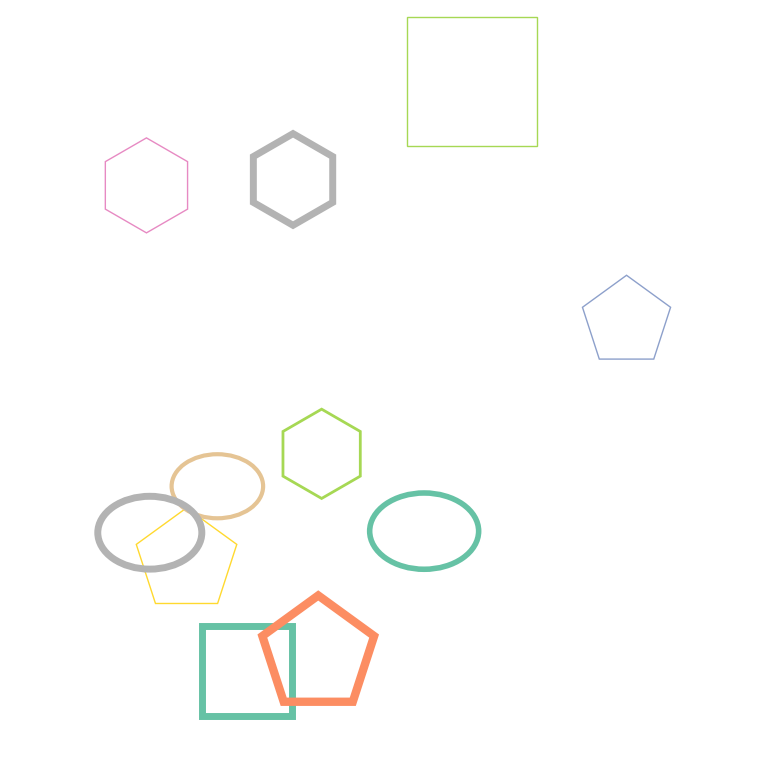[{"shape": "square", "thickness": 2.5, "radius": 0.29, "center": [0.321, 0.129]}, {"shape": "oval", "thickness": 2, "radius": 0.35, "center": [0.551, 0.31]}, {"shape": "pentagon", "thickness": 3, "radius": 0.38, "center": [0.413, 0.15]}, {"shape": "pentagon", "thickness": 0.5, "radius": 0.3, "center": [0.814, 0.582]}, {"shape": "hexagon", "thickness": 0.5, "radius": 0.31, "center": [0.19, 0.759]}, {"shape": "square", "thickness": 0.5, "radius": 0.42, "center": [0.613, 0.894]}, {"shape": "hexagon", "thickness": 1, "radius": 0.29, "center": [0.418, 0.411]}, {"shape": "pentagon", "thickness": 0.5, "radius": 0.34, "center": [0.242, 0.272]}, {"shape": "oval", "thickness": 1.5, "radius": 0.3, "center": [0.282, 0.369]}, {"shape": "hexagon", "thickness": 2.5, "radius": 0.3, "center": [0.381, 0.767]}, {"shape": "oval", "thickness": 2.5, "radius": 0.34, "center": [0.195, 0.308]}]